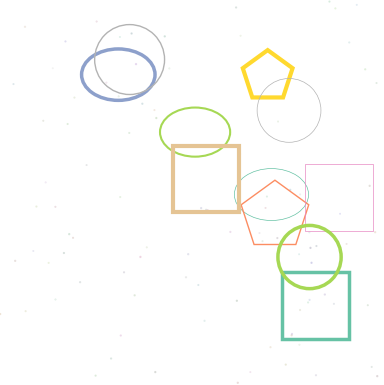[{"shape": "oval", "thickness": 0.5, "radius": 0.48, "center": [0.705, 0.495]}, {"shape": "square", "thickness": 2.5, "radius": 0.43, "center": [0.82, 0.206]}, {"shape": "pentagon", "thickness": 1, "radius": 0.46, "center": [0.714, 0.44]}, {"shape": "oval", "thickness": 2.5, "radius": 0.48, "center": [0.307, 0.806]}, {"shape": "square", "thickness": 0.5, "radius": 0.44, "center": [0.88, 0.487]}, {"shape": "circle", "thickness": 2.5, "radius": 0.41, "center": [0.804, 0.332]}, {"shape": "oval", "thickness": 1.5, "radius": 0.46, "center": [0.507, 0.657]}, {"shape": "pentagon", "thickness": 3, "radius": 0.34, "center": [0.695, 0.802]}, {"shape": "square", "thickness": 3, "radius": 0.43, "center": [0.535, 0.535]}, {"shape": "circle", "thickness": 0.5, "radius": 0.41, "center": [0.751, 0.713]}, {"shape": "circle", "thickness": 1, "radius": 0.45, "center": [0.337, 0.845]}]